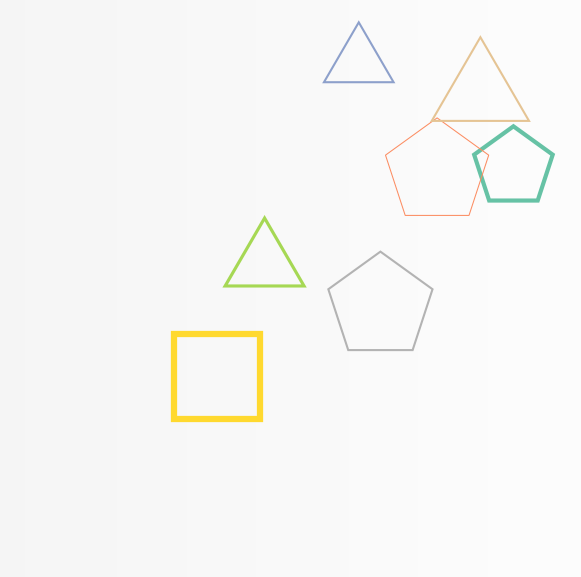[{"shape": "pentagon", "thickness": 2, "radius": 0.36, "center": [0.883, 0.709]}, {"shape": "pentagon", "thickness": 0.5, "radius": 0.47, "center": [0.752, 0.702]}, {"shape": "triangle", "thickness": 1, "radius": 0.35, "center": [0.617, 0.891]}, {"shape": "triangle", "thickness": 1.5, "radius": 0.39, "center": [0.455, 0.543]}, {"shape": "square", "thickness": 3, "radius": 0.37, "center": [0.373, 0.347]}, {"shape": "triangle", "thickness": 1, "radius": 0.48, "center": [0.826, 0.838]}, {"shape": "pentagon", "thickness": 1, "radius": 0.47, "center": [0.654, 0.469]}]